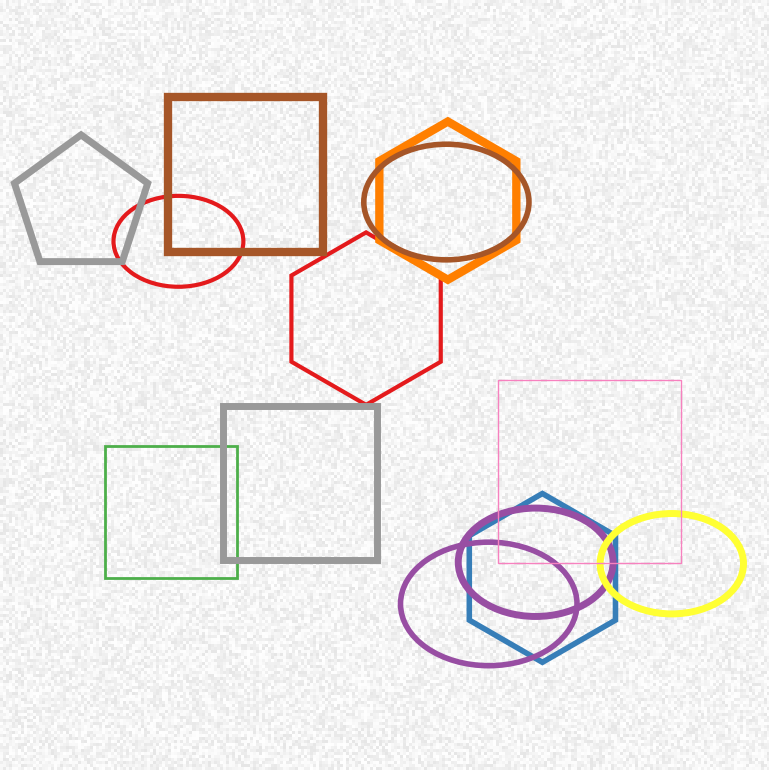[{"shape": "hexagon", "thickness": 1.5, "radius": 0.56, "center": [0.475, 0.586]}, {"shape": "oval", "thickness": 1.5, "radius": 0.42, "center": [0.232, 0.687]}, {"shape": "hexagon", "thickness": 2, "radius": 0.55, "center": [0.704, 0.249]}, {"shape": "square", "thickness": 1, "radius": 0.43, "center": [0.223, 0.335]}, {"shape": "oval", "thickness": 2, "radius": 0.57, "center": [0.635, 0.216]}, {"shape": "oval", "thickness": 2.5, "radius": 0.5, "center": [0.696, 0.27]}, {"shape": "hexagon", "thickness": 3, "radius": 0.51, "center": [0.582, 0.739]}, {"shape": "oval", "thickness": 2.5, "radius": 0.47, "center": [0.872, 0.268]}, {"shape": "square", "thickness": 3, "radius": 0.5, "center": [0.319, 0.773]}, {"shape": "oval", "thickness": 2, "radius": 0.54, "center": [0.58, 0.738]}, {"shape": "square", "thickness": 0.5, "radius": 0.6, "center": [0.766, 0.388]}, {"shape": "pentagon", "thickness": 2.5, "radius": 0.45, "center": [0.105, 0.734]}, {"shape": "square", "thickness": 2.5, "radius": 0.5, "center": [0.39, 0.373]}]